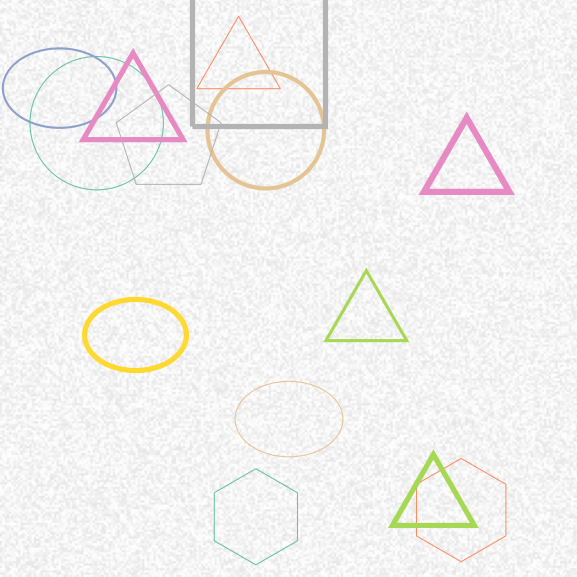[{"shape": "circle", "thickness": 0.5, "radius": 0.58, "center": [0.167, 0.786]}, {"shape": "hexagon", "thickness": 0.5, "radius": 0.42, "center": [0.443, 0.104]}, {"shape": "triangle", "thickness": 0.5, "radius": 0.42, "center": [0.413, 0.887]}, {"shape": "hexagon", "thickness": 0.5, "radius": 0.45, "center": [0.799, 0.116]}, {"shape": "oval", "thickness": 1, "radius": 0.49, "center": [0.103, 0.847]}, {"shape": "triangle", "thickness": 3, "radius": 0.43, "center": [0.808, 0.71]}, {"shape": "triangle", "thickness": 2.5, "radius": 0.5, "center": [0.231, 0.807]}, {"shape": "triangle", "thickness": 2.5, "radius": 0.41, "center": [0.75, 0.13]}, {"shape": "triangle", "thickness": 1.5, "radius": 0.4, "center": [0.634, 0.45]}, {"shape": "oval", "thickness": 2.5, "radius": 0.44, "center": [0.235, 0.419]}, {"shape": "oval", "thickness": 0.5, "radius": 0.47, "center": [0.5, 0.273]}, {"shape": "circle", "thickness": 2, "radius": 0.5, "center": [0.46, 0.774]}, {"shape": "pentagon", "thickness": 0.5, "radius": 0.48, "center": [0.292, 0.757]}, {"shape": "square", "thickness": 2.5, "radius": 0.58, "center": [0.447, 0.896]}]